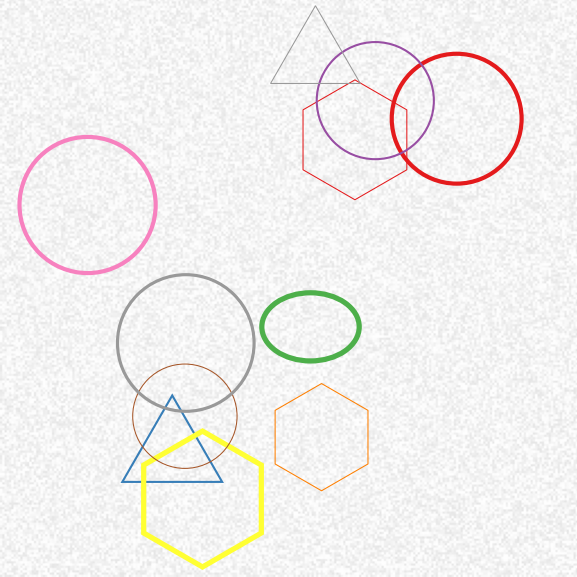[{"shape": "hexagon", "thickness": 0.5, "radius": 0.52, "center": [0.615, 0.757]}, {"shape": "circle", "thickness": 2, "radius": 0.56, "center": [0.791, 0.794]}, {"shape": "triangle", "thickness": 1, "radius": 0.5, "center": [0.298, 0.215]}, {"shape": "oval", "thickness": 2.5, "radius": 0.42, "center": [0.538, 0.433]}, {"shape": "circle", "thickness": 1, "radius": 0.51, "center": [0.65, 0.825]}, {"shape": "hexagon", "thickness": 0.5, "radius": 0.46, "center": [0.557, 0.242]}, {"shape": "hexagon", "thickness": 2.5, "radius": 0.59, "center": [0.351, 0.135]}, {"shape": "circle", "thickness": 0.5, "radius": 0.45, "center": [0.32, 0.278]}, {"shape": "circle", "thickness": 2, "radius": 0.59, "center": [0.152, 0.644]}, {"shape": "circle", "thickness": 1.5, "radius": 0.59, "center": [0.322, 0.405]}, {"shape": "triangle", "thickness": 0.5, "radius": 0.45, "center": [0.546, 0.899]}]